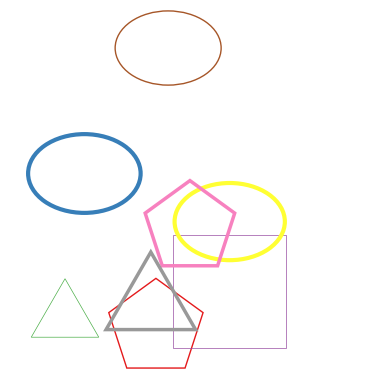[{"shape": "pentagon", "thickness": 1, "radius": 0.64, "center": [0.405, 0.148]}, {"shape": "oval", "thickness": 3, "radius": 0.73, "center": [0.219, 0.549]}, {"shape": "triangle", "thickness": 0.5, "radius": 0.51, "center": [0.169, 0.175]}, {"shape": "square", "thickness": 0.5, "radius": 0.74, "center": [0.596, 0.243]}, {"shape": "oval", "thickness": 3, "radius": 0.72, "center": [0.597, 0.424]}, {"shape": "oval", "thickness": 1, "radius": 0.69, "center": [0.437, 0.875]}, {"shape": "pentagon", "thickness": 2.5, "radius": 0.61, "center": [0.493, 0.409]}, {"shape": "triangle", "thickness": 2.5, "radius": 0.67, "center": [0.392, 0.211]}]